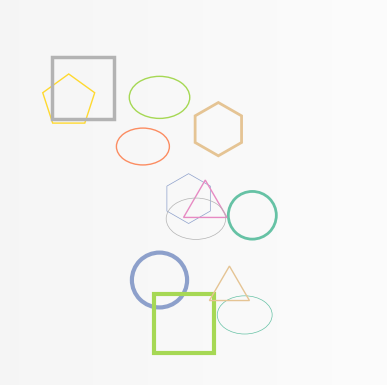[{"shape": "circle", "thickness": 2, "radius": 0.31, "center": [0.651, 0.441]}, {"shape": "oval", "thickness": 0.5, "radius": 0.35, "center": [0.631, 0.182]}, {"shape": "oval", "thickness": 1, "radius": 0.34, "center": [0.369, 0.619]}, {"shape": "hexagon", "thickness": 0.5, "radius": 0.32, "center": [0.487, 0.484]}, {"shape": "circle", "thickness": 3, "radius": 0.36, "center": [0.412, 0.273]}, {"shape": "triangle", "thickness": 1, "radius": 0.32, "center": [0.53, 0.468]}, {"shape": "oval", "thickness": 1, "radius": 0.39, "center": [0.412, 0.747]}, {"shape": "square", "thickness": 3, "radius": 0.38, "center": [0.475, 0.161]}, {"shape": "pentagon", "thickness": 1, "radius": 0.35, "center": [0.177, 0.737]}, {"shape": "hexagon", "thickness": 2, "radius": 0.35, "center": [0.563, 0.664]}, {"shape": "triangle", "thickness": 1, "radius": 0.3, "center": [0.592, 0.249]}, {"shape": "oval", "thickness": 0.5, "radius": 0.38, "center": [0.506, 0.432]}, {"shape": "square", "thickness": 2.5, "radius": 0.4, "center": [0.214, 0.771]}]